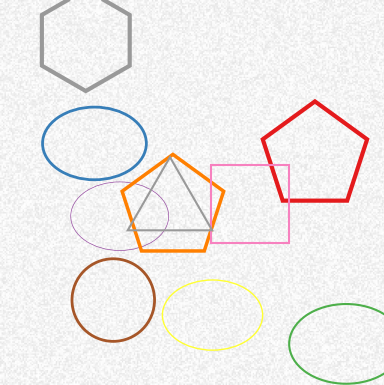[{"shape": "pentagon", "thickness": 3, "radius": 0.71, "center": [0.818, 0.594]}, {"shape": "oval", "thickness": 2, "radius": 0.67, "center": [0.245, 0.627]}, {"shape": "oval", "thickness": 1.5, "radius": 0.74, "center": [0.899, 0.107]}, {"shape": "oval", "thickness": 0.5, "radius": 0.64, "center": [0.311, 0.438]}, {"shape": "pentagon", "thickness": 2.5, "radius": 0.69, "center": [0.449, 0.46]}, {"shape": "oval", "thickness": 1, "radius": 0.65, "center": [0.552, 0.182]}, {"shape": "circle", "thickness": 2, "radius": 0.54, "center": [0.294, 0.221]}, {"shape": "square", "thickness": 1.5, "radius": 0.5, "center": [0.65, 0.471]}, {"shape": "triangle", "thickness": 1.5, "radius": 0.63, "center": [0.441, 0.465]}, {"shape": "hexagon", "thickness": 3, "radius": 0.66, "center": [0.223, 0.895]}]